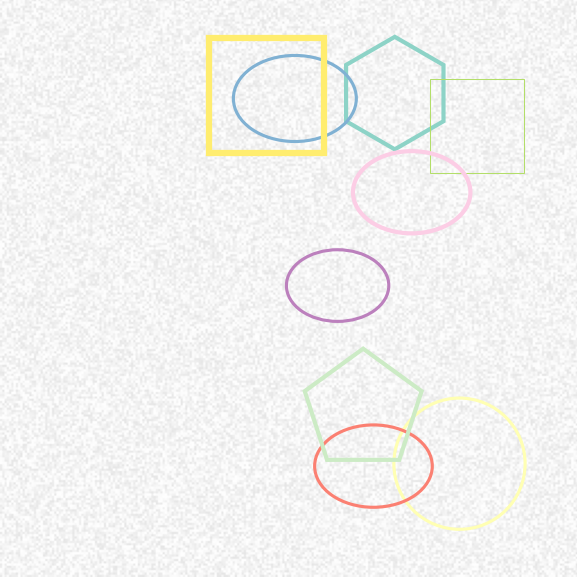[{"shape": "hexagon", "thickness": 2, "radius": 0.49, "center": [0.684, 0.838]}, {"shape": "circle", "thickness": 1.5, "radius": 0.57, "center": [0.796, 0.196]}, {"shape": "oval", "thickness": 1.5, "radius": 0.51, "center": [0.647, 0.192]}, {"shape": "oval", "thickness": 1.5, "radius": 0.53, "center": [0.511, 0.829]}, {"shape": "square", "thickness": 0.5, "radius": 0.41, "center": [0.826, 0.781]}, {"shape": "oval", "thickness": 2, "radius": 0.51, "center": [0.713, 0.666]}, {"shape": "oval", "thickness": 1.5, "radius": 0.44, "center": [0.585, 0.505]}, {"shape": "pentagon", "thickness": 2, "radius": 0.53, "center": [0.629, 0.289]}, {"shape": "square", "thickness": 3, "radius": 0.5, "center": [0.462, 0.834]}]